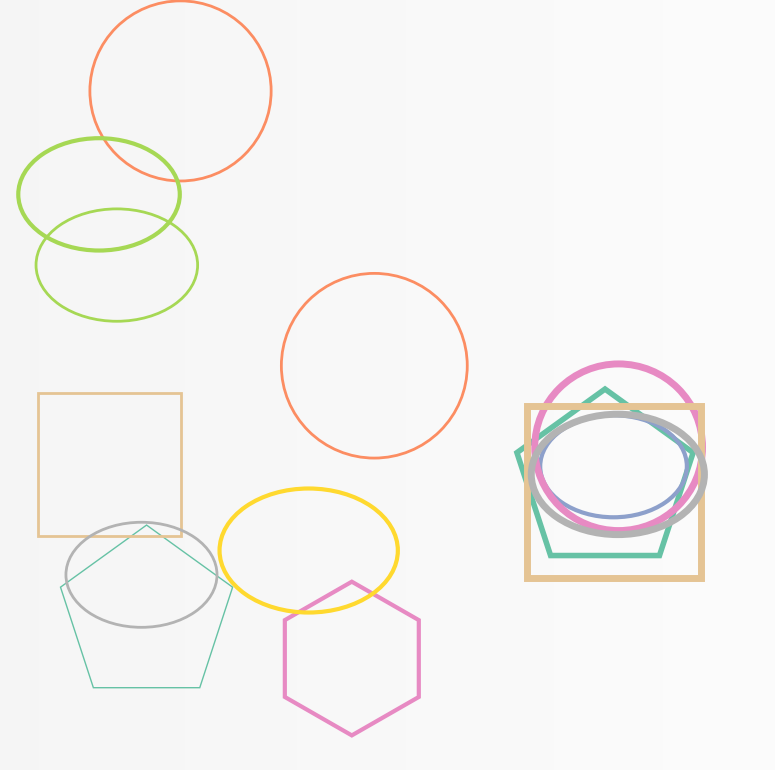[{"shape": "pentagon", "thickness": 2, "radius": 0.6, "center": [0.781, 0.375]}, {"shape": "pentagon", "thickness": 0.5, "radius": 0.58, "center": [0.189, 0.201]}, {"shape": "circle", "thickness": 1, "radius": 0.6, "center": [0.483, 0.525]}, {"shape": "circle", "thickness": 1, "radius": 0.58, "center": [0.233, 0.882]}, {"shape": "oval", "thickness": 1.5, "radius": 0.47, "center": [0.792, 0.394]}, {"shape": "circle", "thickness": 2.5, "radius": 0.54, "center": [0.798, 0.419]}, {"shape": "hexagon", "thickness": 1.5, "radius": 0.5, "center": [0.454, 0.145]}, {"shape": "oval", "thickness": 1, "radius": 0.52, "center": [0.151, 0.656]}, {"shape": "oval", "thickness": 1.5, "radius": 0.52, "center": [0.128, 0.748]}, {"shape": "oval", "thickness": 1.5, "radius": 0.58, "center": [0.398, 0.285]}, {"shape": "square", "thickness": 1, "radius": 0.46, "center": [0.142, 0.397]}, {"shape": "square", "thickness": 2.5, "radius": 0.56, "center": [0.792, 0.361]}, {"shape": "oval", "thickness": 2.5, "radius": 0.56, "center": [0.797, 0.384]}, {"shape": "oval", "thickness": 1, "radius": 0.49, "center": [0.183, 0.254]}]